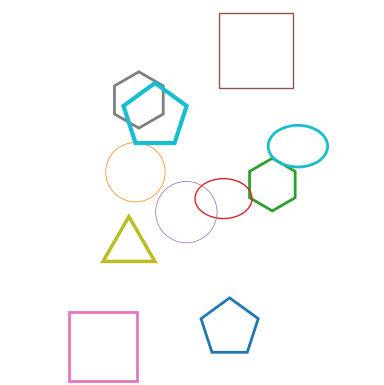[{"shape": "pentagon", "thickness": 2, "radius": 0.39, "center": [0.596, 0.148]}, {"shape": "circle", "thickness": 0.5, "radius": 0.39, "center": [0.352, 0.553]}, {"shape": "hexagon", "thickness": 2, "radius": 0.34, "center": [0.707, 0.521]}, {"shape": "oval", "thickness": 1, "radius": 0.37, "center": [0.581, 0.484]}, {"shape": "circle", "thickness": 0.5, "radius": 0.4, "center": [0.484, 0.449]}, {"shape": "square", "thickness": 1, "radius": 0.49, "center": [0.665, 0.868]}, {"shape": "square", "thickness": 2, "radius": 0.45, "center": [0.268, 0.1]}, {"shape": "hexagon", "thickness": 2, "radius": 0.37, "center": [0.361, 0.74]}, {"shape": "triangle", "thickness": 2.5, "radius": 0.39, "center": [0.335, 0.36]}, {"shape": "oval", "thickness": 2, "radius": 0.39, "center": [0.774, 0.62]}, {"shape": "pentagon", "thickness": 3, "radius": 0.43, "center": [0.403, 0.698]}]